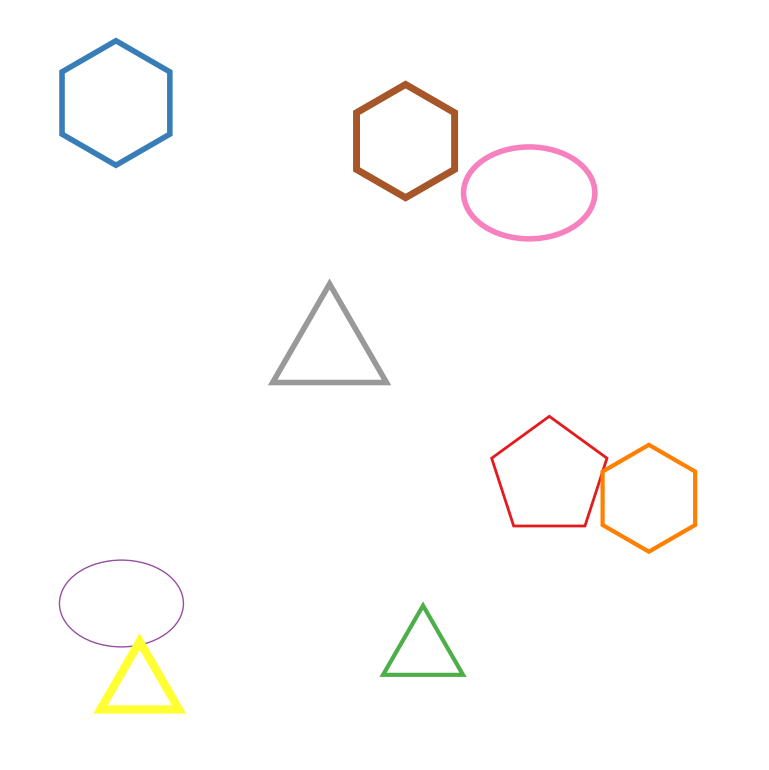[{"shape": "pentagon", "thickness": 1, "radius": 0.39, "center": [0.713, 0.381]}, {"shape": "hexagon", "thickness": 2, "radius": 0.4, "center": [0.151, 0.866]}, {"shape": "triangle", "thickness": 1.5, "radius": 0.3, "center": [0.549, 0.154]}, {"shape": "oval", "thickness": 0.5, "radius": 0.4, "center": [0.158, 0.216]}, {"shape": "hexagon", "thickness": 1.5, "radius": 0.35, "center": [0.843, 0.353]}, {"shape": "triangle", "thickness": 3, "radius": 0.29, "center": [0.181, 0.108]}, {"shape": "hexagon", "thickness": 2.5, "radius": 0.37, "center": [0.527, 0.817]}, {"shape": "oval", "thickness": 2, "radius": 0.43, "center": [0.687, 0.749]}, {"shape": "triangle", "thickness": 2, "radius": 0.43, "center": [0.428, 0.546]}]